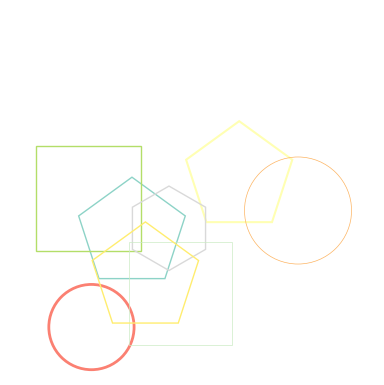[{"shape": "pentagon", "thickness": 1, "radius": 0.73, "center": [0.343, 0.394]}, {"shape": "pentagon", "thickness": 1.5, "radius": 0.72, "center": [0.621, 0.54]}, {"shape": "circle", "thickness": 2, "radius": 0.55, "center": [0.238, 0.15]}, {"shape": "circle", "thickness": 0.5, "radius": 0.7, "center": [0.774, 0.453]}, {"shape": "square", "thickness": 1, "radius": 0.69, "center": [0.23, 0.485]}, {"shape": "hexagon", "thickness": 1, "radius": 0.55, "center": [0.439, 0.407]}, {"shape": "square", "thickness": 0.5, "radius": 0.67, "center": [0.469, 0.237]}, {"shape": "pentagon", "thickness": 1, "radius": 0.73, "center": [0.378, 0.278]}]